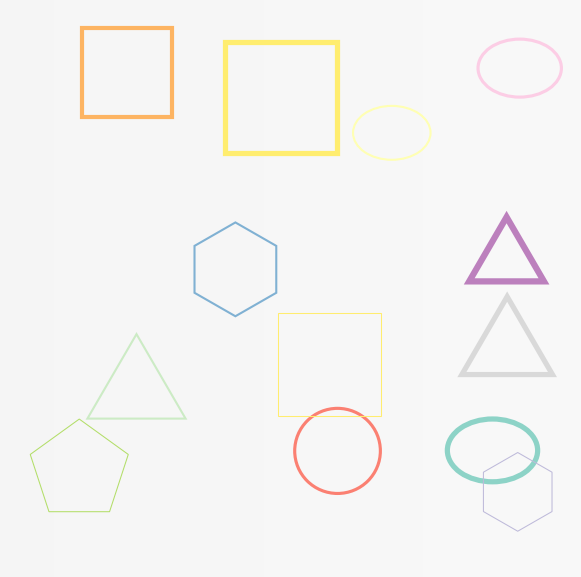[{"shape": "oval", "thickness": 2.5, "radius": 0.39, "center": [0.847, 0.219]}, {"shape": "oval", "thickness": 1, "radius": 0.33, "center": [0.674, 0.769]}, {"shape": "hexagon", "thickness": 0.5, "radius": 0.34, "center": [0.891, 0.147]}, {"shape": "circle", "thickness": 1.5, "radius": 0.37, "center": [0.581, 0.218]}, {"shape": "hexagon", "thickness": 1, "radius": 0.41, "center": [0.405, 0.533]}, {"shape": "square", "thickness": 2, "radius": 0.39, "center": [0.218, 0.874]}, {"shape": "pentagon", "thickness": 0.5, "radius": 0.44, "center": [0.136, 0.185]}, {"shape": "oval", "thickness": 1.5, "radius": 0.36, "center": [0.894, 0.881]}, {"shape": "triangle", "thickness": 2.5, "radius": 0.45, "center": [0.873, 0.396]}, {"shape": "triangle", "thickness": 3, "radius": 0.37, "center": [0.872, 0.549]}, {"shape": "triangle", "thickness": 1, "radius": 0.49, "center": [0.235, 0.323]}, {"shape": "square", "thickness": 2.5, "radius": 0.48, "center": [0.483, 0.831]}, {"shape": "square", "thickness": 0.5, "radius": 0.44, "center": [0.566, 0.368]}]